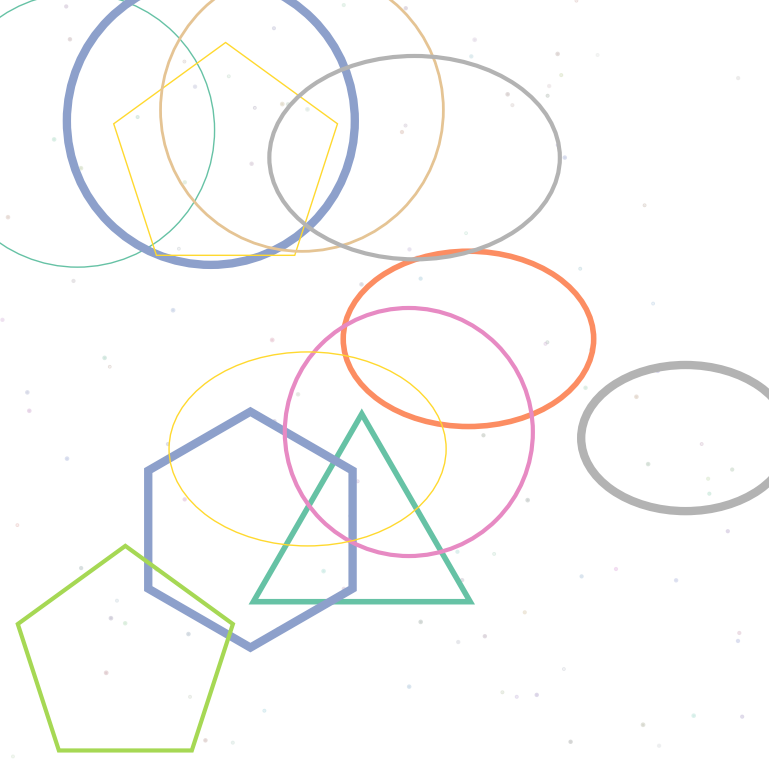[{"shape": "triangle", "thickness": 2, "radius": 0.81, "center": [0.47, 0.3]}, {"shape": "circle", "thickness": 0.5, "radius": 0.89, "center": [0.101, 0.831]}, {"shape": "oval", "thickness": 2, "radius": 0.81, "center": [0.608, 0.56]}, {"shape": "hexagon", "thickness": 3, "radius": 0.77, "center": [0.325, 0.312]}, {"shape": "circle", "thickness": 3, "radius": 0.93, "center": [0.274, 0.843]}, {"shape": "circle", "thickness": 1.5, "radius": 0.81, "center": [0.531, 0.439]}, {"shape": "pentagon", "thickness": 1.5, "radius": 0.73, "center": [0.163, 0.144]}, {"shape": "pentagon", "thickness": 0.5, "radius": 0.76, "center": [0.293, 0.792]}, {"shape": "oval", "thickness": 0.5, "radius": 0.9, "center": [0.399, 0.417]}, {"shape": "circle", "thickness": 1, "radius": 0.92, "center": [0.392, 0.857]}, {"shape": "oval", "thickness": 1.5, "radius": 0.94, "center": [0.538, 0.795]}, {"shape": "oval", "thickness": 3, "radius": 0.68, "center": [0.89, 0.431]}]